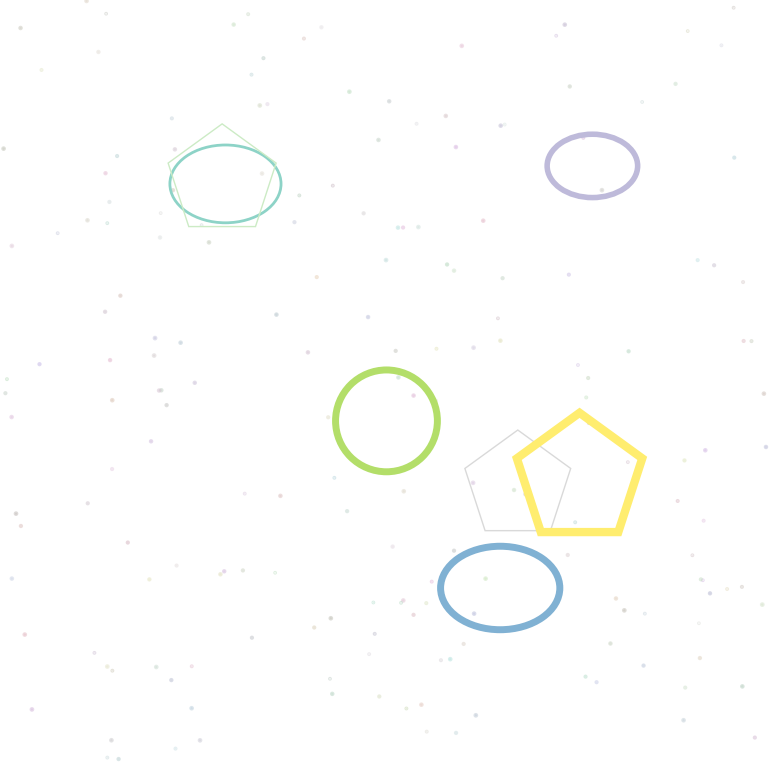[{"shape": "oval", "thickness": 1, "radius": 0.36, "center": [0.293, 0.761]}, {"shape": "oval", "thickness": 2, "radius": 0.29, "center": [0.769, 0.785]}, {"shape": "oval", "thickness": 2.5, "radius": 0.39, "center": [0.65, 0.236]}, {"shape": "circle", "thickness": 2.5, "radius": 0.33, "center": [0.502, 0.453]}, {"shape": "pentagon", "thickness": 0.5, "radius": 0.36, "center": [0.672, 0.369]}, {"shape": "pentagon", "thickness": 0.5, "radius": 0.37, "center": [0.288, 0.765]}, {"shape": "pentagon", "thickness": 3, "radius": 0.43, "center": [0.753, 0.378]}]